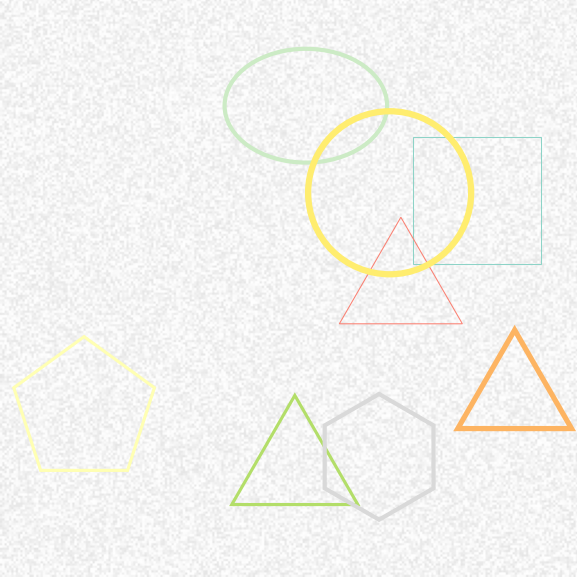[{"shape": "square", "thickness": 0.5, "radius": 0.55, "center": [0.826, 0.652]}, {"shape": "pentagon", "thickness": 1.5, "radius": 0.64, "center": [0.146, 0.288]}, {"shape": "triangle", "thickness": 0.5, "radius": 0.62, "center": [0.694, 0.5]}, {"shape": "triangle", "thickness": 2.5, "radius": 0.57, "center": [0.891, 0.314]}, {"shape": "triangle", "thickness": 1.5, "radius": 0.63, "center": [0.511, 0.188]}, {"shape": "hexagon", "thickness": 2, "radius": 0.54, "center": [0.656, 0.208]}, {"shape": "oval", "thickness": 2, "radius": 0.7, "center": [0.53, 0.816]}, {"shape": "circle", "thickness": 3, "radius": 0.71, "center": [0.675, 0.665]}]